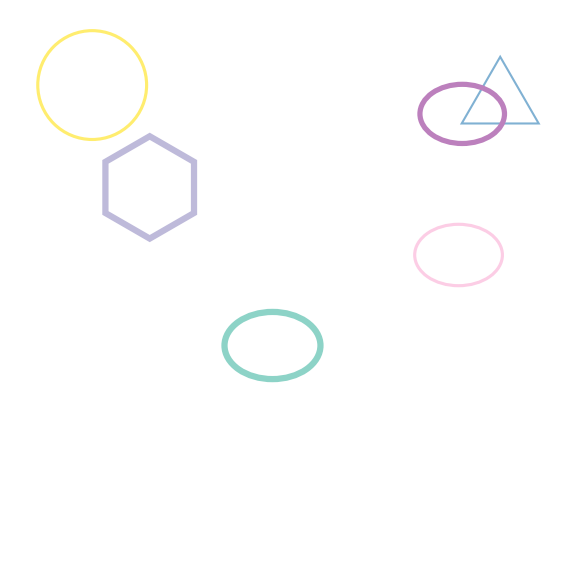[{"shape": "oval", "thickness": 3, "radius": 0.42, "center": [0.472, 0.401]}, {"shape": "hexagon", "thickness": 3, "radius": 0.44, "center": [0.259, 0.675]}, {"shape": "triangle", "thickness": 1, "radius": 0.38, "center": [0.866, 0.824]}, {"shape": "oval", "thickness": 1.5, "radius": 0.38, "center": [0.794, 0.558]}, {"shape": "oval", "thickness": 2.5, "radius": 0.37, "center": [0.8, 0.802]}, {"shape": "circle", "thickness": 1.5, "radius": 0.47, "center": [0.16, 0.852]}]